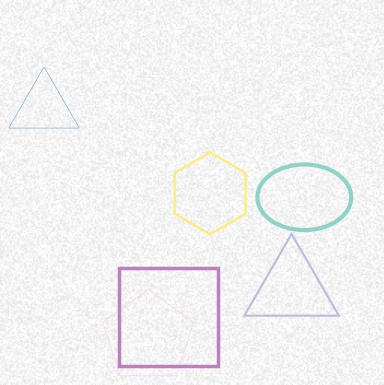[{"shape": "oval", "thickness": 3, "radius": 0.61, "center": [0.79, 0.488]}, {"shape": "triangle", "thickness": 1.5, "radius": 0.71, "center": [0.757, 0.251]}, {"shape": "triangle", "thickness": 0.5, "radius": 0.53, "center": [0.114, 0.72]}, {"shape": "pentagon", "thickness": 0.5, "radius": 0.62, "center": [0.385, 0.124]}, {"shape": "square", "thickness": 2.5, "radius": 0.64, "center": [0.438, 0.176]}, {"shape": "hexagon", "thickness": 1.5, "radius": 0.53, "center": [0.546, 0.498]}]